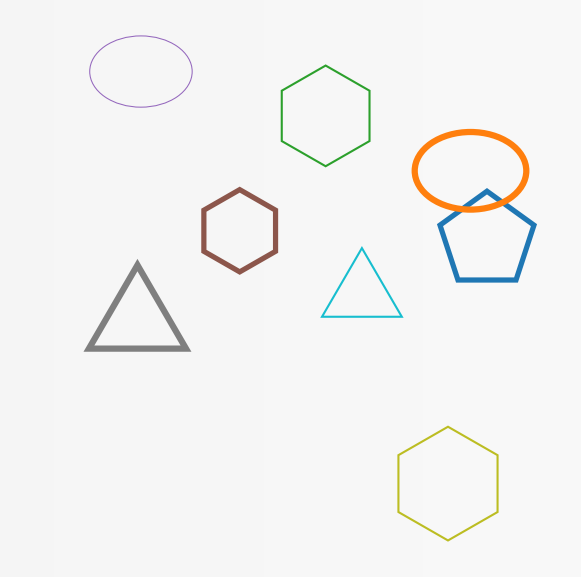[{"shape": "pentagon", "thickness": 2.5, "radius": 0.42, "center": [0.838, 0.583]}, {"shape": "oval", "thickness": 3, "radius": 0.48, "center": [0.809, 0.703]}, {"shape": "hexagon", "thickness": 1, "radius": 0.44, "center": [0.56, 0.798]}, {"shape": "oval", "thickness": 0.5, "radius": 0.44, "center": [0.242, 0.875]}, {"shape": "hexagon", "thickness": 2.5, "radius": 0.36, "center": [0.412, 0.6]}, {"shape": "triangle", "thickness": 3, "radius": 0.48, "center": [0.236, 0.444]}, {"shape": "hexagon", "thickness": 1, "radius": 0.49, "center": [0.771, 0.162]}, {"shape": "triangle", "thickness": 1, "radius": 0.4, "center": [0.623, 0.49]}]